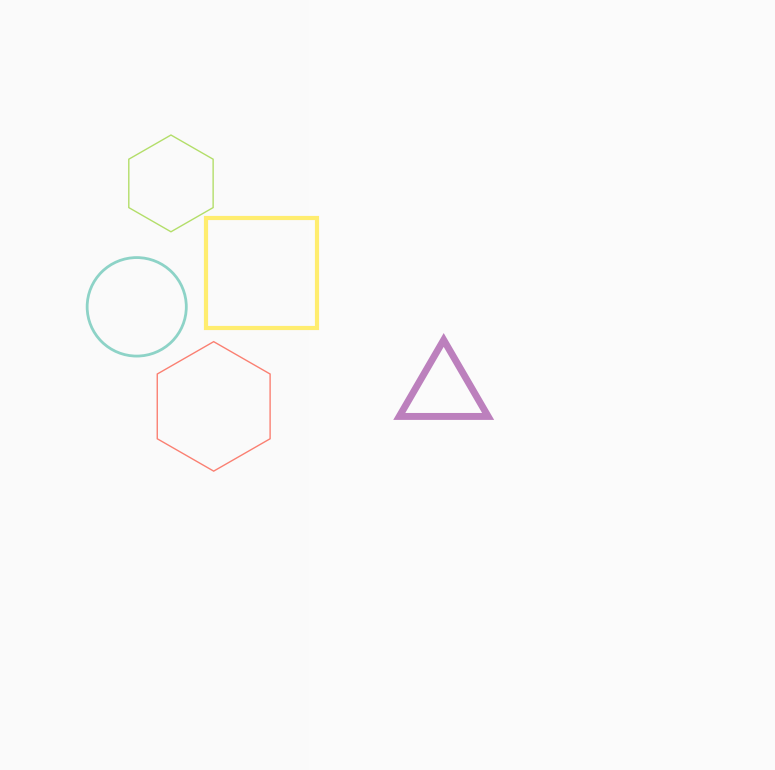[{"shape": "circle", "thickness": 1, "radius": 0.32, "center": [0.176, 0.602]}, {"shape": "hexagon", "thickness": 0.5, "radius": 0.42, "center": [0.276, 0.472]}, {"shape": "hexagon", "thickness": 0.5, "radius": 0.31, "center": [0.221, 0.762]}, {"shape": "triangle", "thickness": 2.5, "radius": 0.33, "center": [0.573, 0.492]}, {"shape": "square", "thickness": 1.5, "radius": 0.36, "center": [0.337, 0.645]}]